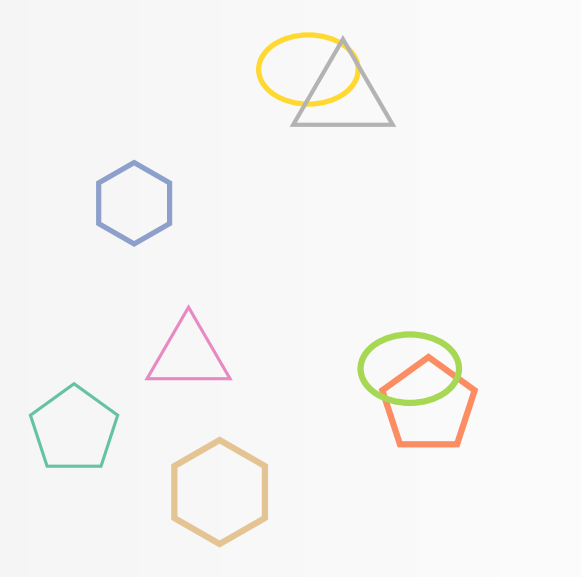[{"shape": "pentagon", "thickness": 1.5, "radius": 0.39, "center": [0.127, 0.256]}, {"shape": "pentagon", "thickness": 3, "radius": 0.42, "center": [0.737, 0.297]}, {"shape": "hexagon", "thickness": 2.5, "radius": 0.35, "center": [0.231, 0.647]}, {"shape": "triangle", "thickness": 1.5, "radius": 0.41, "center": [0.324, 0.385]}, {"shape": "oval", "thickness": 3, "radius": 0.42, "center": [0.705, 0.361]}, {"shape": "oval", "thickness": 2.5, "radius": 0.43, "center": [0.531, 0.879]}, {"shape": "hexagon", "thickness": 3, "radius": 0.45, "center": [0.378, 0.147]}, {"shape": "triangle", "thickness": 2, "radius": 0.49, "center": [0.59, 0.833]}]